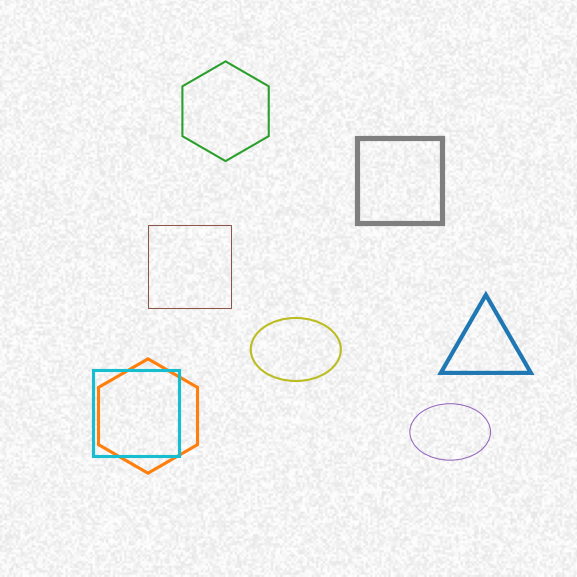[{"shape": "triangle", "thickness": 2, "radius": 0.45, "center": [0.841, 0.398]}, {"shape": "hexagon", "thickness": 1.5, "radius": 0.49, "center": [0.256, 0.279]}, {"shape": "hexagon", "thickness": 1, "radius": 0.43, "center": [0.391, 0.807]}, {"shape": "oval", "thickness": 0.5, "radius": 0.35, "center": [0.78, 0.251]}, {"shape": "square", "thickness": 0.5, "radius": 0.36, "center": [0.328, 0.537]}, {"shape": "square", "thickness": 2.5, "radius": 0.37, "center": [0.691, 0.687]}, {"shape": "oval", "thickness": 1, "radius": 0.39, "center": [0.512, 0.394]}, {"shape": "square", "thickness": 1.5, "radius": 0.37, "center": [0.235, 0.283]}]